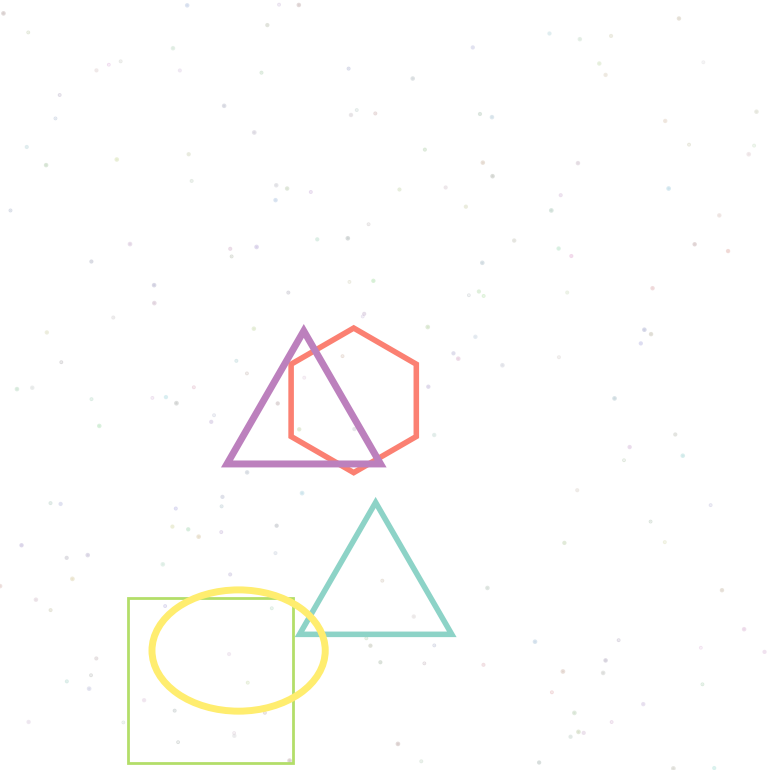[{"shape": "triangle", "thickness": 2, "radius": 0.57, "center": [0.488, 0.233]}, {"shape": "hexagon", "thickness": 2, "radius": 0.47, "center": [0.459, 0.48]}, {"shape": "square", "thickness": 1, "radius": 0.54, "center": [0.274, 0.116]}, {"shape": "triangle", "thickness": 2.5, "radius": 0.58, "center": [0.395, 0.455]}, {"shape": "oval", "thickness": 2.5, "radius": 0.56, "center": [0.31, 0.155]}]